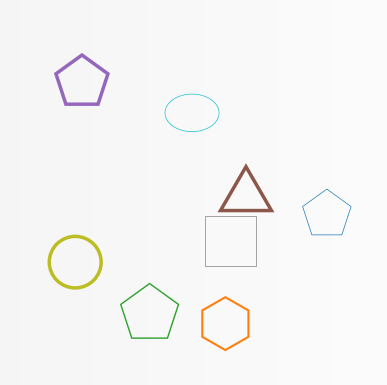[{"shape": "pentagon", "thickness": 0.5, "radius": 0.33, "center": [0.843, 0.443]}, {"shape": "hexagon", "thickness": 1.5, "radius": 0.34, "center": [0.582, 0.159]}, {"shape": "pentagon", "thickness": 1, "radius": 0.39, "center": [0.386, 0.185]}, {"shape": "pentagon", "thickness": 2.5, "radius": 0.35, "center": [0.211, 0.786]}, {"shape": "triangle", "thickness": 2.5, "radius": 0.38, "center": [0.635, 0.491]}, {"shape": "square", "thickness": 0.5, "radius": 0.33, "center": [0.596, 0.374]}, {"shape": "circle", "thickness": 2.5, "radius": 0.33, "center": [0.194, 0.319]}, {"shape": "oval", "thickness": 0.5, "radius": 0.35, "center": [0.496, 0.707]}]